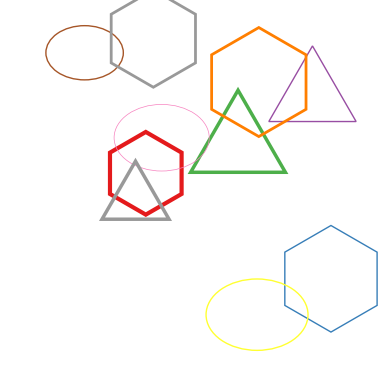[{"shape": "hexagon", "thickness": 3, "radius": 0.54, "center": [0.379, 0.55]}, {"shape": "hexagon", "thickness": 1, "radius": 0.69, "center": [0.86, 0.276]}, {"shape": "triangle", "thickness": 2.5, "radius": 0.71, "center": [0.618, 0.624]}, {"shape": "triangle", "thickness": 1, "radius": 0.65, "center": [0.812, 0.75]}, {"shape": "hexagon", "thickness": 2, "radius": 0.71, "center": [0.672, 0.787]}, {"shape": "oval", "thickness": 1, "radius": 0.66, "center": [0.668, 0.183]}, {"shape": "oval", "thickness": 1, "radius": 0.5, "center": [0.22, 0.863]}, {"shape": "oval", "thickness": 0.5, "radius": 0.62, "center": [0.42, 0.642]}, {"shape": "triangle", "thickness": 2.5, "radius": 0.5, "center": [0.352, 0.481]}, {"shape": "hexagon", "thickness": 2, "radius": 0.63, "center": [0.398, 0.9]}]